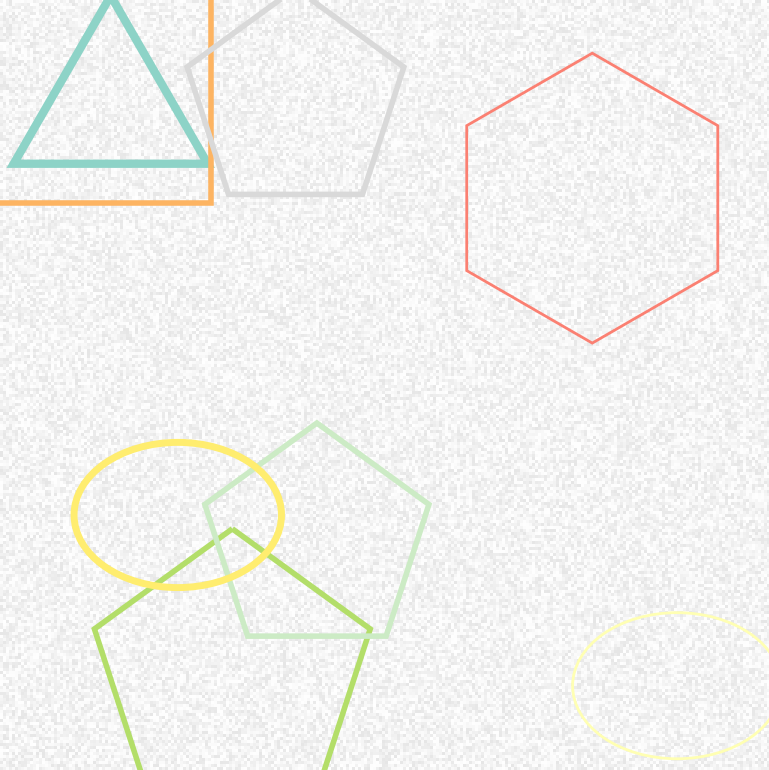[{"shape": "triangle", "thickness": 3, "radius": 0.73, "center": [0.144, 0.86]}, {"shape": "oval", "thickness": 1, "radius": 0.68, "center": [0.879, 0.109]}, {"shape": "hexagon", "thickness": 1, "radius": 0.94, "center": [0.769, 0.743]}, {"shape": "square", "thickness": 2, "radius": 0.73, "center": [0.128, 0.883]}, {"shape": "pentagon", "thickness": 2, "radius": 0.94, "center": [0.302, 0.125]}, {"shape": "pentagon", "thickness": 2, "radius": 0.74, "center": [0.384, 0.867]}, {"shape": "pentagon", "thickness": 2, "radius": 0.76, "center": [0.412, 0.298]}, {"shape": "oval", "thickness": 2.5, "radius": 0.67, "center": [0.231, 0.331]}]